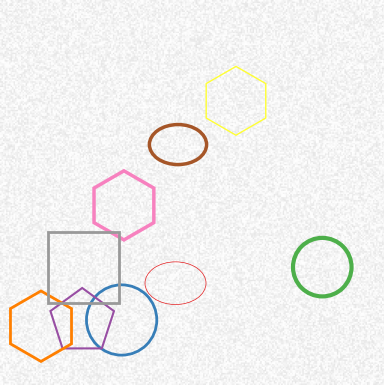[{"shape": "oval", "thickness": 0.5, "radius": 0.4, "center": [0.456, 0.264]}, {"shape": "circle", "thickness": 2, "radius": 0.46, "center": [0.316, 0.169]}, {"shape": "circle", "thickness": 3, "radius": 0.38, "center": [0.837, 0.306]}, {"shape": "pentagon", "thickness": 1.5, "radius": 0.43, "center": [0.213, 0.165]}, {"shape": "hexagon", "thickness": 2, "radius": 0.46, "center": [0.106, 0.153]}, {"shape": "hexagon", "thickness": 1, "radius": 0.45, "center": [0.613, 0.738]}, {"shape": "oval", "thickness": 2.5, "radius": 0.37, "center": [0.462, 0.625]}, {"shape": "hexagon", "thickness": 2.5, "radius": 0.45, "center": [0.322, 0.467]}, {"shape": "square", "thickness": 2, "radius": 0.46, "center": [0.216, 0.306]}]